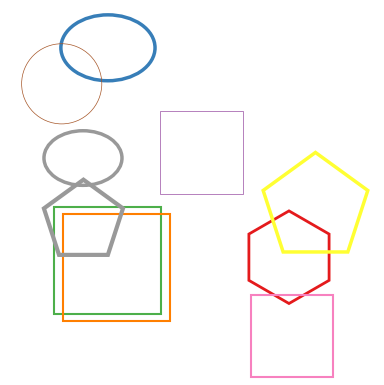[{"shape": "hexagon", "thickness": 2, "radius": 0.6, "center": [0.751, 0.332]}, {"shape": "oval", "thickness": 2.5, "radius": 0.61, "center": [0.28, 0.876]}, {"shape": "square", "thickness": 1.5, "radius": 0.69, "center": [0.28, 0.324]}, {"shape": "square", "thickness": 0.5, "radius": 0.54, "center": [0.523, 0.603]}, {"shape": "square", "thickness": 1.5, "radius": 0.69, "center": [0.303, 0.305]}, {"shape": "pentagon", "thickness": 2.5, "radius": 0.71, "center": [0.819, 0.461]}, {"shape": "circle", "thickness": 0.5, "radius": 0.52, "center": [0.16, 0.782]}, {"shape": "square", "thickness": 1.5, "radius": 0.53, "center": [0.758, 0.128]}, {"shape": "oval", "thickness": 2.5, "radius": 0.51, "center": [0.216, 0.59]}, {"shape": "pentagon", "thickness": 3, "radius": 0.54, "center": [0.217, 0.425]}]